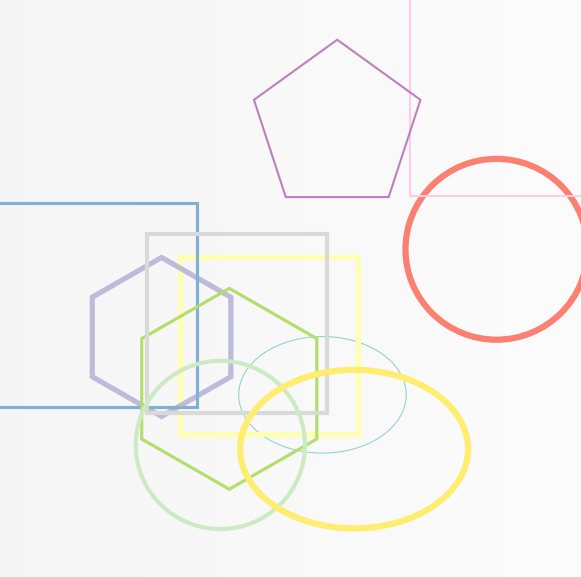[{"shape": "oval", "thickness": 0.5, "radius": 0.72, "center": [0.555, 0.315]}, {"shape": "square", "thickness": 2.5, "radius": 0.77, "center": [0.462, 0.401]}, {"shape": "hexagon", "thickness": 2.5, "radius": 0.69, "center": [0.278, 0.416]}, {"shape": "circle", "thickness": 3, "radius": 0.78, "center": [0.854, 0.567]}, {"shape": "square", "thickness": 1.5, "radius": 0.88, "center": [0.163, 0.471]}, {"shape": "hexagon", "thickness": 1.5, "radius": 0.87, "center": [0.394, 0.326]}, {"shape": "square", "thickness": 1, "radius": 0.9, "center": [0.886, 0.84]}, {"shape": "square", "thickness": 2, "radius": 0.77, "center": [0.408, 0.439]}, {"shape": "pentagon", "thickness": 1, "radius": 0.75, "center": [0.58, 0.78]}, {"shape": "circle", "thickness": 2, "radius": 0.73, "center": [0.379, 0.229]}, {"shape": "oval", "thickness": 3, "radius": 0.98, "center": [0.609, 0.221]}]